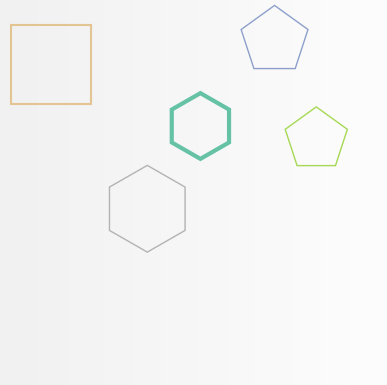[{"shape": "hexagon", "thickness": 3, "radius": 0.43, "center": [0.517, 0.673]}, {"shape": "pentagon", "thickness": 1, "radius": 0.45, "center": [0.709, 0.895]}, {"shape": "pentagon", "thickness": 1, "radius": 0.42, "center": [0.816, 0.638]}, {"shape": "square", "thickness": 1.5, "radius": 0.52, "center": [0.132, 0.833]}, {"shape": "hexagon", "thickness": 1, "radius": 0.56, "center": [0.38, 0.458]}]